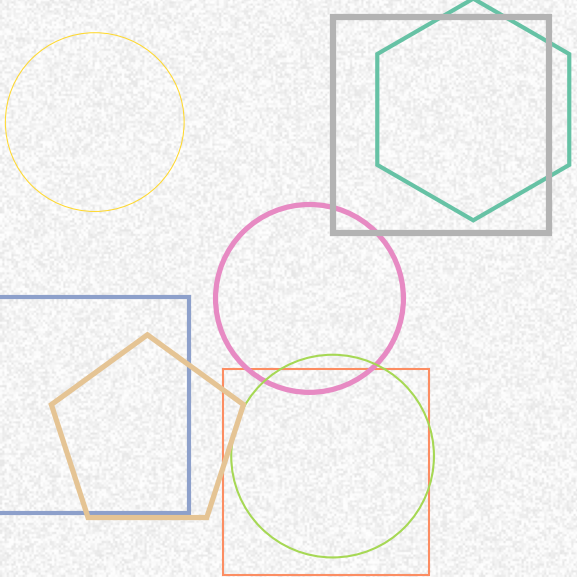[{"shape": "hexagon", "thickness": 2, "radius": 0.96, "center": [0.82, 0.81]}, {"shape": "square", "thickness": 1, "radius": 0.89, "center": [0.564, 0.182]}, {"shape": "square", "thickness": 2, "radius": 0.93, "center": [0.141, 0.297]}, {"shape": "circle", "thickness": 2.5, "radius": 0.81, "center": [0.536, 0.482]}, {"shape": "circle", "thickness": 1, "radius": 0.88, "center": [0.576, 0.209]}, {"shape": "circle", "thickness": 0.5, "radius": 0.77, "center": [0.164, 0.788]}, {"shape": "pentagon", "thickness": 2.5, "radius": 0.87, "center": [0.255, 0.244]}, {"shape": "square", "thickness": 3, "radius": 0.93, "center": [0.764, 0.783]}]